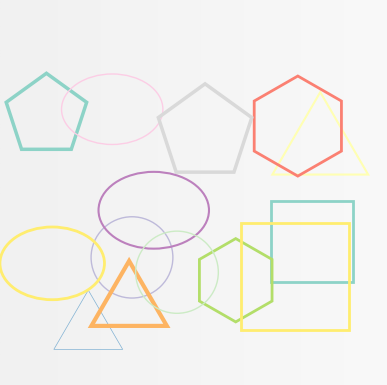[{"shape": "pentagon", "thickness": 2.5, "radius": 0.55, "center": [0.12, 0.7]}, {"shape": "square", "thickness": 2, "radius": 0.53, "center": [0.804, 0.373]}, {"shape": "triangle", "thickness": 1.5, "radius": 0.71, "center": [0.826, 0.618]}, {"shape": "circle", "thickness": 1, "radius": 0.53, "center": [0.341, 0.331]}, {"shape": "hexagon", "thickness": 2, "radius": 0.65, "center": [0.769, 0.673]}, {"shape": "triangle", "thickness": 0.5, "radius": 0.51, "center": [0.228, 0.144]}, {"shape": "triangle", "thickness": 3, "radius": 0.56, "center": [0.333, 0.21]}, {"shape": "hexagon", "thickness": 2, "radius": 0.54, "center": [0.608, 0.272]}, {"shape": "oval", "thickness": 1, "radius": 0.65, "center": [0.29, 0.716]}, {"shape": "pentagon", "thickness": 2.5, "radius": 0.63, "center": [0.529, 0.655]}, {"shape": "oval", "thickness": 1.5, "radius": 0.71, "center": [0.397, 0.454]}, {"shape": "circle", "thickness": 1, "radius": 0.53, "center": [0.457, 0.293]}, {"shape": "oval", "thickness": 2, "radius": 0.67, "center": [0.135, 0.316]}, {"shape": "square", "thickness": 2, "radius": 0.7, "center": [0.761, 0.281]}]